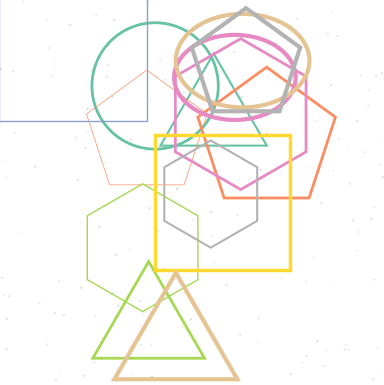[{"shape": "triangle", "thickness": 1.5, "radius": 0.8, "center": [0.555, 0.701]}, {"shape": "circle", "thickness": 2, "radius": 0.82, "center": [0.403, 0.777]}, {"shape": "pentagon", "thickness": 2, "radius": 0.94, "center": [0.693, 0.638]}, {"shape": "pentagon", "thickness": 0.5, "radius": 0.82, "center": [0.381, 0.653]}, {"shape": "square", "thickness": 1, "radius": 0.96, "center": [0.191, 0.878]}, {"shape": "hexagon", "thickness": 2, "radius": 0.98, "center": [0.625, 0.704]}, {"shape": "oval", "thickness": 3, "radius": 0.79, "center": [0.61, 0.799]}, {"shape": "triangle", "thickness": 2, "radius": 0.84, "center": [0.386, 0.153]}, {"shape": "hexagon", "thickness": 1, "radius": 0.83, "center": [0.37, 0.357]}, {"shape": "square", "thickness": 2.5, "radius": 0.88, "center": [0.578, 0.475]}, {"shape": "triangle", "thickness": 3, "radius": 0.92, "center": [0.457, 0.107]}, {"shape": "oval", "thickness": 3, "radius": 0.87, "center": [0.63, 0.842]}, {"shape": "hexagon", "thickness": 1.5, "radius": 0.7, "center": [0.547, 0.496]}, {"shape": "pentagon", "thickness": 3, "radius": 0.74, "center": [0.639, 0.831]}]